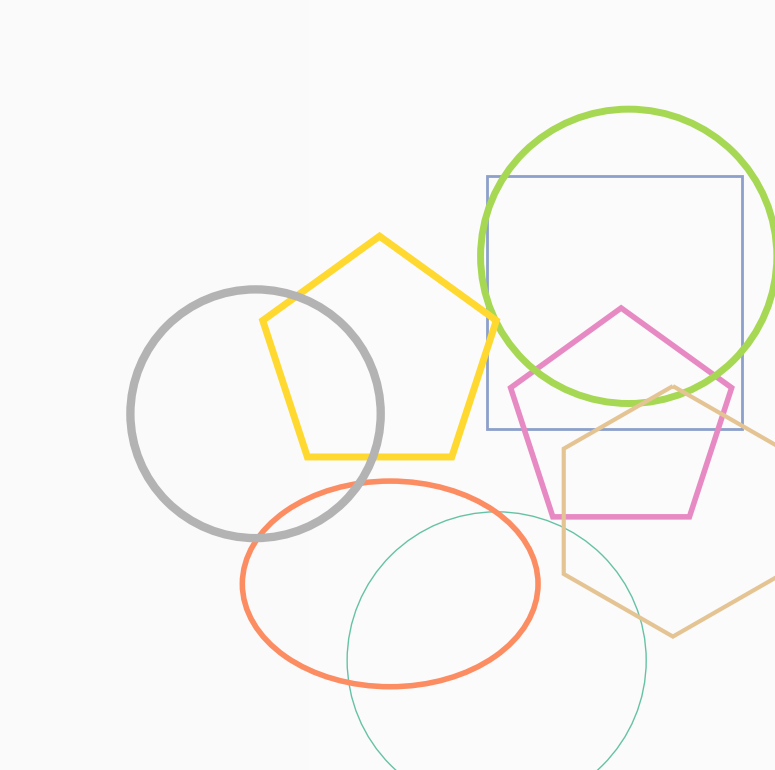[{"shape": "circle", "thickness": 0.5, "radius": 0.96, "center": [0.641, 0.142]}, {"shape": "oval", "thickness": 2, "radius": 0.95, "center": [0.503, 0.242]}, {"shape": "square", "thickness": 1, "radius": 0.82, "center": [0.793, 0.607]}, {"shape": "pentagon", "thickness": 2, "radius": 0.75, "center": [0.801, 0.45]}, {"shape": "circle", "thickness": 2.5, "radius": 0.96, "center": [0.811, 0.667]}, {"shape": "pentagon", "thickness": 2.5, "radius": 0.79, "center": [0.49, 0.535]}, {"shape": "hexagon", "thickness": 1.5, "radius": 0.81, "center": [0.868, 0.336]}, {"shape": "circle", "thickness": 3, "radius": 0.81, "center": [0.33, 0.463]}]